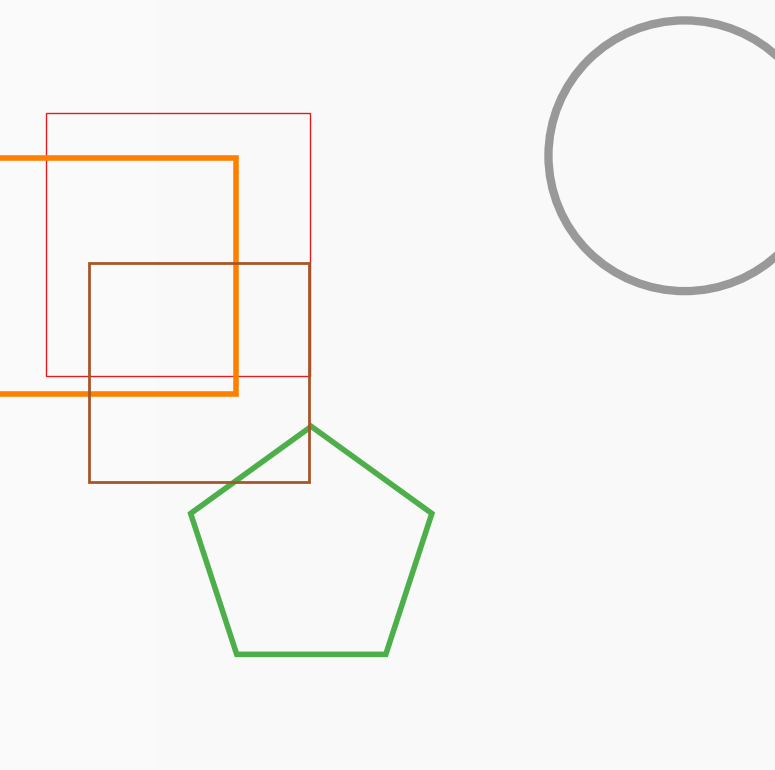[{"shape": "square", "thickness": 0.5, "radius": 0.85, "center": [0.23, 0.683]}, {"shape": "pentagon", "thickness": 2, "radius": 0.82, "center": [0.402, 0.283]}, {"shape": "square", "thickness": 2, "radius": 0.77, "center": [0.151, 0.642]}, {"shape": "square", "thickness": 1, "radius": 0.71, "center": [0.257, 0.516]}, {"shape": "circle", "thickness": 3, "radius": 0.88, "center": [0.883, 0.798]}]